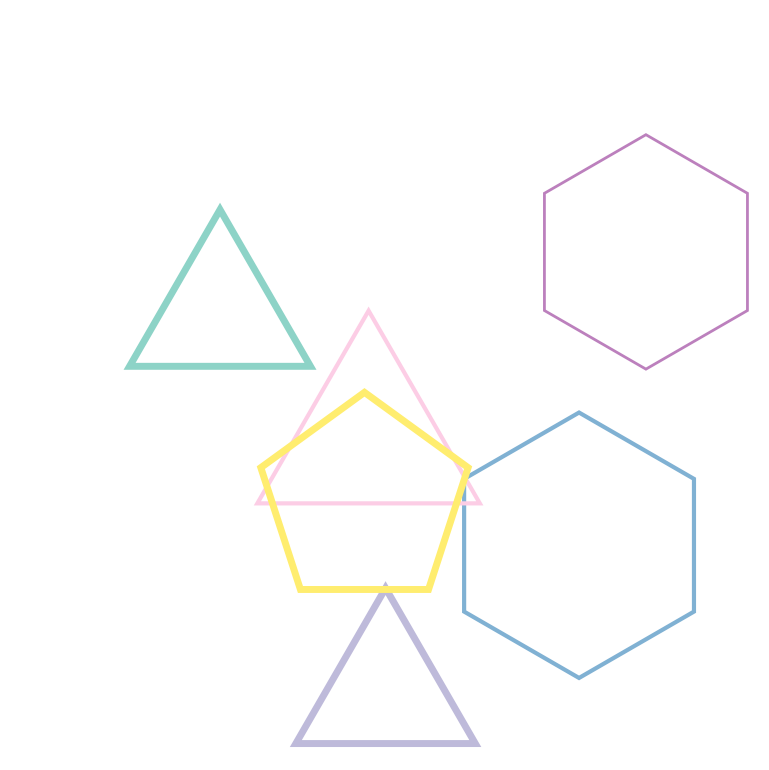[{"shape": "triangle", "thickness": 2.5, "radius": 0.68, "center": [0.286, 0.592]}, {"shape": "triangle", "thickness": 2.5, "radius": 0.67, "center": [0.501, 0.102]}, {"shape": "hexagon", "thickness": 1.5, "radius": 0.86, "center": [0.752, 0.292]}, {"shape": "triangle", "thickness": 1.5, "radius": 0.83, "center": [0.479, 0.43]}, {"shape": "hexagon", "thickness": 1, "radius": 0.76, "center": [0.839, 0.673]}, {"shape": "pentagon", "thickness": 2.5, "radius": 0.71, "center": [0.473, 0.349]}]